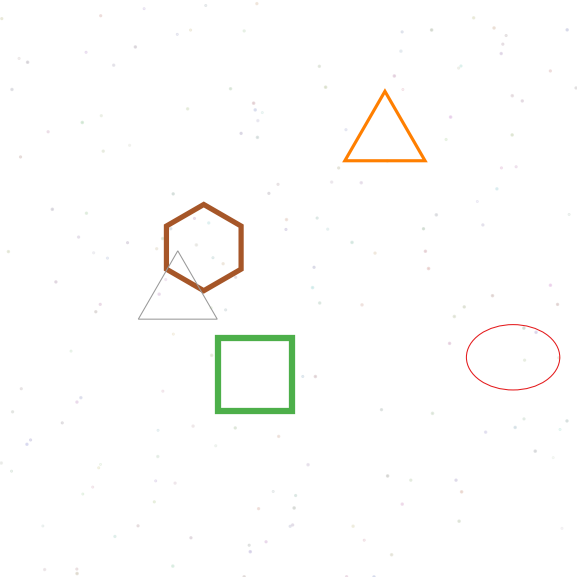[{"shape": "oval", "thickness": 0.5, "radius": 0.4, "center": [0.888, 0.38]}, {"shape": "square", "thickness": 3, "radius": 0.32, "center": [0.442, 0.35]}, {"shape": "triangle", "thickness": 1.5, "radius": 0.4, "center": [0.667, 0.761]}, {"shape": "hexagon", "thickness": 2.5, "radius": 0.37, "center": [0.353, 0.57]}, {"shape": "triangle", "thickness": 0.5, "radius": 0.39, "center": [0.308, 0.486]}]